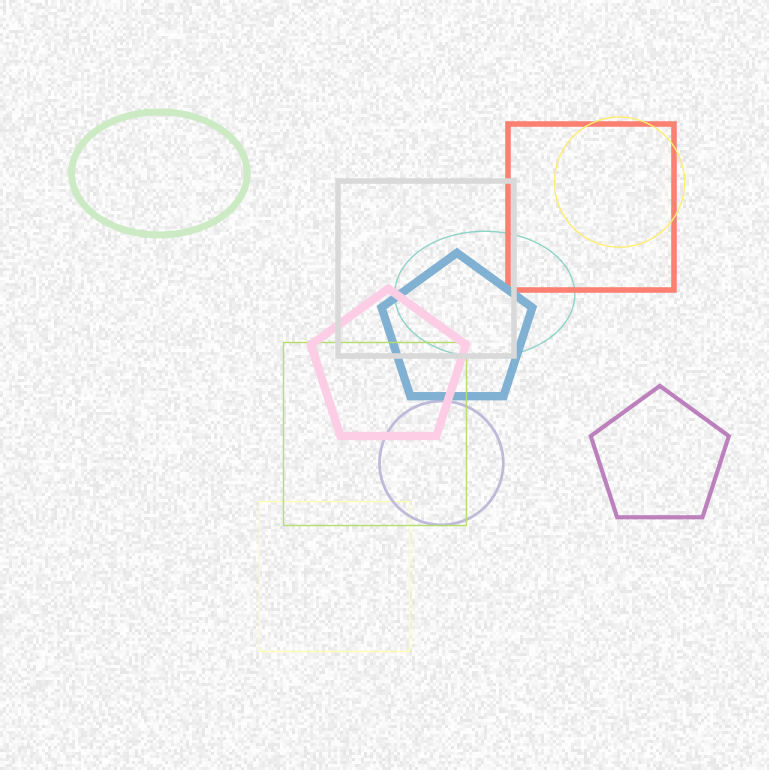[{"shape": "oval", "thickness": 0.5, "radius": 0.58, "center": [0.63, 0.618]}, {"shape": "square", "thickness": 0.5, "radius": 0.49, "center": [0.434, 0.252]}, {"shape": "circle", "thickness": 1, "radius": 0.4, "center": [0.573, 0.399]}, {"shape": "square", "thickness": 2, "radius": 0.54, "center": [0.768, 0.732]}, {"shape": "pentagon", "thickness": 3, "radius": 0.51, "center": [0.593, 0.569]}, {"shape": "square", "thickness": 0.5, "radius": 0.59, "center": [0.487, 0.437]}, {"shape": "pentagon", "thickness": 3, "radius": 0.53, "center": [0.504, 0.519]}, {"shape": "square", "thickness": 2, "radius": 0.57, "center": [0.553, 0.651]}, {"shape": "pentagon", "thickness": 1.5, "radius": 0.47, "center": [0.857, 0.405]}, {"shape": "oval", "thickness": 2.5, "radius": 0.57, "center": [0.207, 0.775]}, {"shape": "circle", "thickness": 0.5, "radius": 0.42, "center": [0.805, 0.763]}]